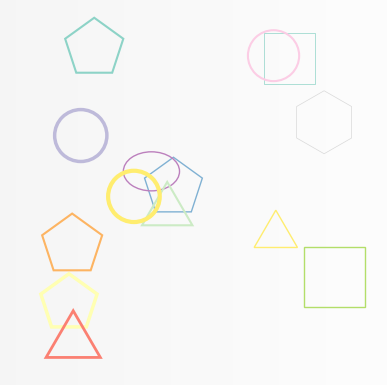[{"shape": "square", "thickness": 0.5, "radius": 0.33, "center": [0.746, 0.849]}, {"shape": "pentagon", "thickness": 1.5, "radius": 0.39, "center": [0.243, 0.875]}, {"shape": "pentagon", "thickness": 2.5, "radius": 0.38, "center": [0.178, 0.213]}, {"shape": "circle", "thickness": 2.5, "radius": 0.34, "center": [0.208, 0.648]}, {"shape": "triangle", "thickness": 2, "radius": 0.4, "center": [0.189, 0.112]}, {"shape": "pentagon", "thickness": 1, "radius": 0.39, "center": [0.448, 0.513]}, {"shape": "pentagon", "thickness": 1.5, "radius": 0.41, "center": [0.186, 0.364]}, {"shape": "square", "thickness": 1, "radius": 0.39, "center": [0.863, 0.28]}, {"shape": "circle", "thickness": 1.5, "radius": 0.33, "center": [0.706, 0.855]}, {"shape": "hexagon", "thickness": 0.5, "radius": 0.41, "center": [0.836, 0.682]}, {"shape": "oval", "thickness": 1, "radius": 0.36, "center": [0.391, 0.555]}, {"shape": "triangle", "thickness": 1.5, "radius": 0.38, "center": [0.432, 0.452]}, {"shape": "triangle", "thickness": 1, "radius": 0.32, "center": [0.712, 0.389]}, {"shape": "circle", "thickness": 3, "radius": 0.33, "center": [0.346, 0.49]}]